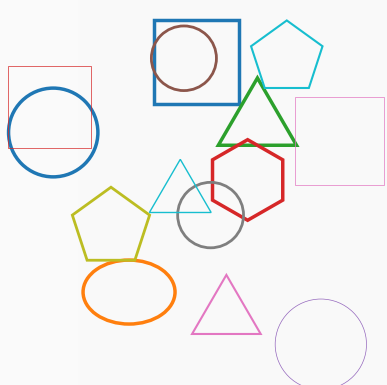[{"shape": "circle", "thickness": 2.5, "radius": 0.58, "center": [0.137, 0.656]}, {"shape": "square", "thickness": 2.5, "radius": 0.55, "center": [0.507, 0.839]}, {"shape": "oval", "thickness": 2.5, "radius": 0.59, "center": [0.333, 0.241]}, {"shape": "triangle", "thickness": 2.5, "radius": 0.58, "center": [0.664, 0.681]}, {"shape": "square", "thickness": 0.5, "radius": 0.53, "center": [0.128, 0.722]}, {"shape": "hexagon", "thickness": 2.5, "radius": 0.52, "center": [0.639, 0.533]}, {"shape": "circle", "thickness": 0.5, "radius": 0.59, "center": [0.828, 0.105]}, {"shape": "circle", "thickness": 2, "radius": 0.42, "center": [0.475, 0.849]}, {"shape": "triangle", "thickness": 1.5, "radius": 0.51, "center": [0.584, 0.184]}, {"shape": "square", "thickness": 0.5, "radius": 0.57, "center": [0.876, 0.634]}, {"shape": "circle", "thickness": 2, "radius": 0.43, "center": [0.543, 0.441]}, {"shape": "pentagon", "thickness": 2, "radius": 0.52, "center": [0.286, 0.409]}, {"shape": "pentagon", "thickness": 1.5, "radius": 0.48, "center": [0.74, 0.85]}, {"shape": "triangle", "thickness": 1, "radius": 0.46, "center": [0.465, 0.494]}]